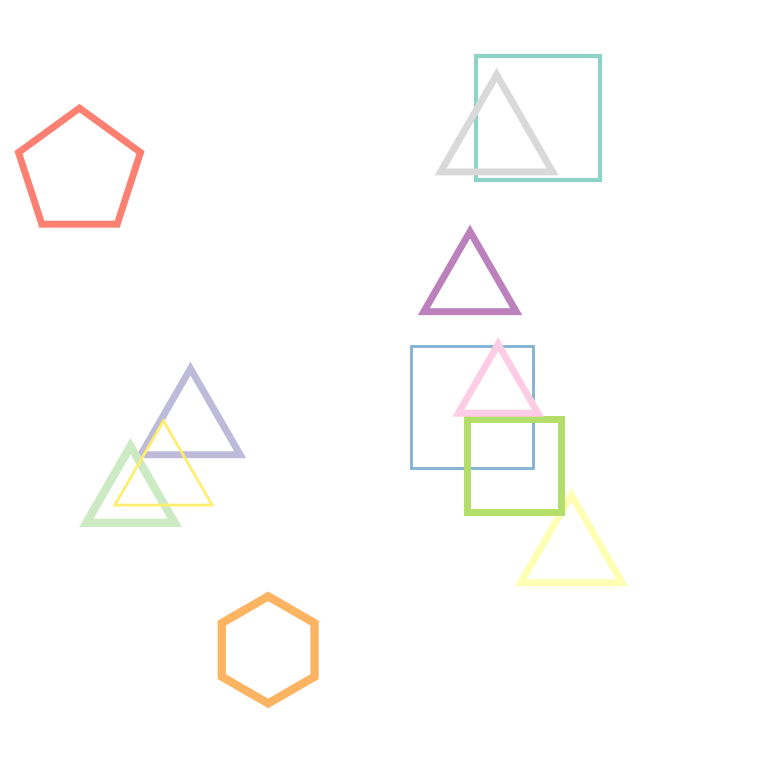[{"shape": "square", "thickness": 1.5, "radius": 0.4, "center": [0.698, 0.846]}, {"shape": "triangle", "thickness": 2.5, "radius": 0.38, "center": [0.742, 0.281]}, {"shape": "triangle", "thickness": 2.5, "radius": 0.37, "center": [0.247, 0.447]}, {"shape": "pentagon", "thickness": 2.5, "radius": 0.42, "center": [0.103, 0.776]}, {"shape": "square", "thickness": 1, "radius": 0.4, "center": [0.613, 0.471]}, {"shape": "hexagon", "thickness": 3, "radius": 0.35, "center": [0.348, 0.156]}, {"shape": "square", "thickness": 2.5, "radius": 0.3, "center": [0.667, 0.395]}, {"shape": "triangle", "thickness": 2.5, "radius": 0.3, "center": [0.647, 0.493]}, {"shape": "triangle", "thickness": 2.5, "radius": 0.42, "center": [0.645, 0.819]}, {"shape": "triangle", "thickness": 2.5, "radius": 0.35, "center": [0.61, 0.63]}, {"shape": "triangle", "thickness": 3, "radius": 0.33, "center": [0.17, 0.354]}, {"shape": "triangle", "thickness": 1, "radius": 0.36, "center": [0.212, 0.381]}]